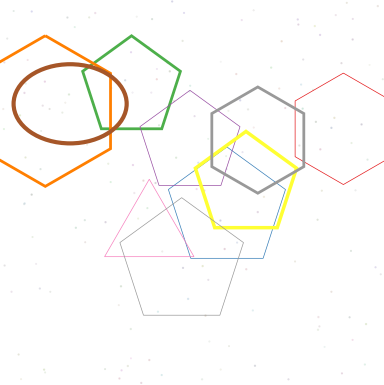[{"shape": "hexagon", "thickness": 0.5, "radius": 0.72, "center": [0.892, 0.665]}, {"shape": "pentagon", "thickness": 0.5, "radius": 0.8, "center": [0.589, 0.458]}, {"shape": "pentagon", "thickness": 2, "radius": 0.67, "center": [0.342, 0.774]}, {"shape": "pentagon", "thickness": 0.5, "radius": 0.68, "center": [0.493, 0.629]}, {"shape": "hexagon", "thickness": 2, "radius": 0.98, "center": [0.118, 0.712]}, {"shape": "pentagon", "thickness": 2.5, "radius": 0.69, "center": [0.639, 0.52]}, {"shape": "oval", "thickness": 3, "radius": 0.73, "center": [0.182, 0.73]}, {"shape": "triangle", "thickness": 0.5, "radius": 0.67, "center": [0.388, 0.4]}, {"shape": "hexagon", "thickness": 2, "radius": 0.69, "center": [0.67, 0.636]}, {"shape": "pentagon", "thickness": 0.5, "radius": 0.84, "center": [0.472, 0.318]}]